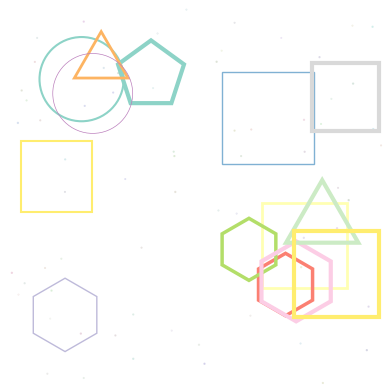[{"shape": "circle", "thickness": 1.5, "radius": 0.55, "center": [0.212, 0.794]}, {"shape": "pentagon", "thickness": 3, "radius": 0.45, "center": [0.392, 0.805]}, {"shape": "square", "thickness": 2, "radius": 0.55, "center": [0.79, 0.363]}, {"shape": "hexagon", "thickness": 1, "radius": 0.48, "center": [0.169, 0.182]}, {"shape": "hexagon", "thickness": 2.5, "radius": 0.41, "center": [0.742, 0.261]}, {"shape": "square", "thickness": 1, "radius": 0.6, "center": [0.696, 0.694]}, {"shape": "triangle", "thickness": 2, "radius": 0.4, "center": [0.263, 0.838]}, {"shape": "hexagon", "thickness": 2.5, "radius": 0.4, "center": [0.647, 0.352]}, {"shape": "hexagon", "thickness": 3, "radius": 0.52, "center": [0.769, 0.269]}, {"shape": "square", "thickness": 3, "radius": 0.44, "center": [0.898, 0.748]}, {"shape": "circle", "thickness": 0.5, "radius": 0.52, "center": [0.241, 0.757]}, {"shape": "triangle", "thickness": 3, "radius": 0.54, "center": [0.837, 0.424]}, {"shape": "square", "thickness": 3, "radius": 0.56, "center": [0.874, 0.288]}, {"shape": "square", "thickness": 1.5, "radius": 0.46, "center": [0.147, 0.541]}]